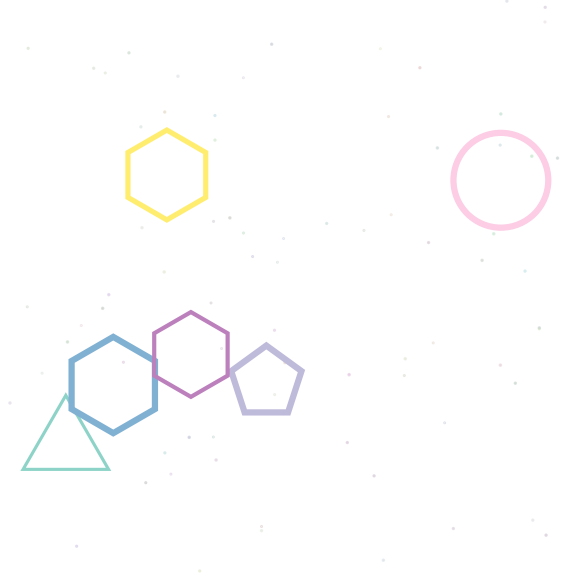[{"shape": "triangle", "thickness": 1.5, "radius": 0.43, "center": [0.114, 0.229]}, {"shape": "pentagon", "thickness": 3, "radius": 0.32, "center": [0.461, 0.337]}, {"shape": "hexagon", "thickness": 3, "radius": 0.42, "center": [0.196, 0.332]}, {"shape": "circle", "thickness": 3, "radius": 0.41, "center": [0.867, 0.687]}, {"shape": "hexagon", "thickness": 2, "radius": 0.37, "center": [0.331, 0.385]}, {"shape": "hexagon", "thickness": 2.5, "radius": 0.39, "center": [0.289, 0.696]}]